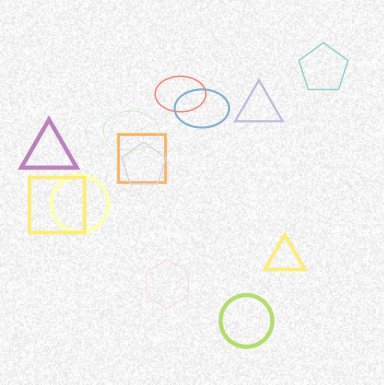[{"shape": "pentagon", "thickness": 1, "radius": 0.34, "center": [0.84, 0.822]}, {"shape": "circle", "thickness": 3, "radius": 0.37, "center": [0.207, 0.47]}, {"shape": "triangle", "thickness": 1.5, "radius": 0.36, "center": [0.672, 0.721]}, {"shape": "oval", "thickness": 1, "radius": 0.33, "center": [0.469, 0.756]}, {"shape": "oval", "thickness": 1.5, "radius": 0.35, "center": [0.524, 0.718]}, {"shape": "square", "thickness": 2, "radius": 0.31, "center": [0.368, 0.59]}, {"shape": "circle", "thickness": 3, "radius": 0.34, "center": [0.64, 0.167]}, {"shape": "hexagon", "thickness": 0.5, "radius": 0.32, "center": [0.434, 0.262]}, {"shape": "pentagon", "thickness": 1, "radius": 0.3, "center": [0.373, 0.571]}, {"shape": "triangle", "thickness": 3, "radius": 0.42, "center": [0.127, 0.606]}, {"shape": "oval", "thickness": 0.5, "radius": 0.36, "center": [0.341, 0.661]}, {"shape": "triangle", "thickness": 2.5, "radius": 0.3, "center": [0.74, 0.33]}, {"shape": "square", "thickness": 2.5, "radius": 0.36, "center": [0.147, 0.469]}]